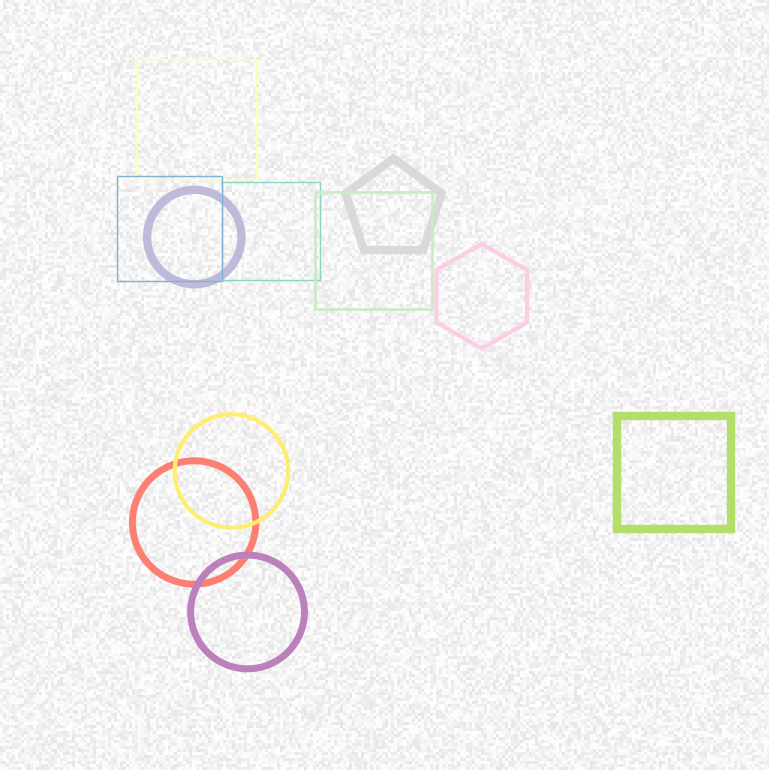[{"shape": "square", "thickness": 0.5, "radius": 0.32, "center": [0.352, 0.7]}, {"shape": "square", "thickness": 0.5, "radius": 0.39, "center": [0.255, 0.846]}, {"shape": "circle", "thickness": 3, "radius": 0.31, "center": [0.252, 0.692]}, {"shape": "circle", "thickness": 2.5, "radius": 0.4, "center": [0.252, 0.321]}, {"shape": "square", "thickness": 0.5, "radius": 0.34, "center": [0.22, 0.703]}, {"shape": "square", "thickness": 3, "radius": 0.37, "center": [0.875, 0.386]}, {"shape": "hexagon", "thickness": 1.5, "radius": 0.34, "center": [0.626, 0.615]}, {"shape": "pentagon", "thickness": 3, "radius": 0.33, "center": [0.511, 0.728]}, {"shape": "circle", "thickness": 2.5, "radius": 0.37, "center": [0.321, 0.205]}, {"shape": "square", "thickness": 1, "radius": 0.38, "center": [0.485, 0.675]}, {"shape": "circle", "thickness": 1.5, "radius": 0.37, "center": [0.301, 0.388]}]